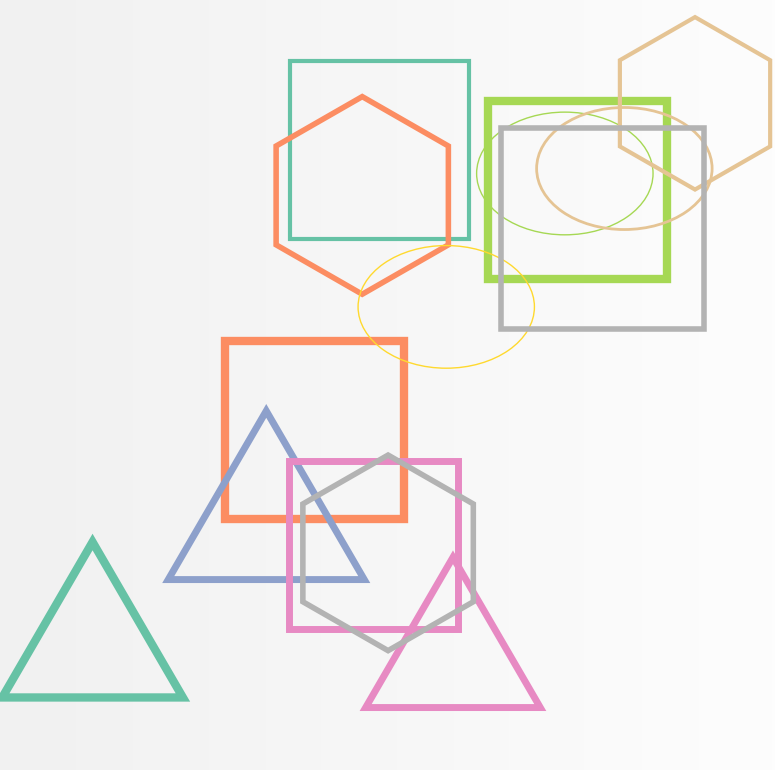[{"shape": "triangle", "thickness": 3, "radius": 0.67, "center": [0.119, 0.161]}, {"shape": "square", "thickness": 1.5, "radius": 0.58, "center": [0.49, 0.805]}, {"shape": "hexagon", "thickness": 2, "radius": 0.64, "center": [0.467, 0.746]}, {"shape": "square", "thickness": 3, "radius": 0.58, "center": [0.406, 0.442]}, {"shape": "triangle", "thickness": 2.5, "radius": 0.73, "center": [0.344, 0.32]}, {"shape": "triangle", "thickness": 2.5, "radius": 0.65, "center": [0.584, 0.146]}, {"shape": "square", "thickness": 2.5, "radius": 0.55, "center": [0.482, 0.292]}, {"shape": "square", "thickness": 3, "radius": 0.58, "center": [0.745, 0.753]}, {"shape": "oval", "thickness": 0.5, "radius": 0.57, "center": [0.729, 0.775]}, {"shape": "oval", "thickness": 0.5, "radius": 0.57, "center": [0.576, 0.601]}, {"shape": "hexagon", "thickness": 1.5, "radius": 0.56, "center": [0.897, 0.866]}, {"shape": "oval", "thickness": 1, "radius": 0.57, "center": [0.806, 0.781]}, {"shape": "square", "thickness": 2, "radius": 0.65, "center": [0.777, 0.704]}, {"shape": "hexagon", "thickness": 2, "radius": 0.63, "center": [0.501, 0.282]}]